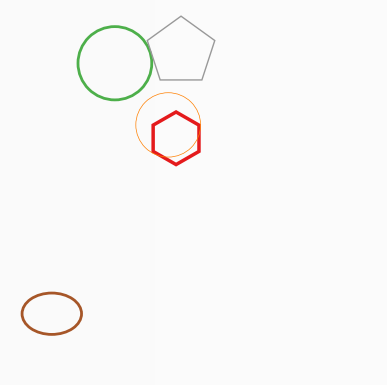[{"shape": "hexagon", "thickness": 2.5, "radius": 0.34, "center": [0.454, 0.641]}, {"shape": "circle", "thickness": 2, "radius": 0.48, "center": [0.296, 0.836]}, {"shape": "circle", "thickness": 0.5, "radius": 0.42, "center": [0.434, 0.676]}, {"shape": "oval", "thickness": 2, "radius": 0.38, "center": [0.134, 0.185]}, {"shape": "pentagon", "thickness": 1, "radius": 0.46, "center": [0.467, 0.866]}]